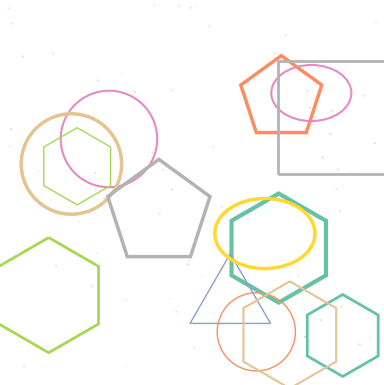[{"shape": "hexagon", "thickness": 3, "radius": 0.71, "center": [0.724, 0.356]}, {"shape": "hexagon", "thickness": 2, "radius": 0.53, "center": [0.89, 0.129]}, {"shape": "pentagon", "thickness": 2.5, "radius": 0.55, "center": [0.731, 0.745]}, {"shape": "circle", "thickness": 1, "radius": 0.51, "center": [0.666, 0.138]}, {"shape": "triangle", "thickness": 1, "radius": 0.6, "center": [0.598, 0.22]}, {"shape": "circle", "thickness": 1.5, "radius": 0.63, "center": [0.283, 0.639]}, {"shape": "oval", "thickness": 1.5, "radius": 0.52, "center": [0.809, 0.758]}, {"shape": "hexagon", "thickness": 1, "radius": 0.5, "center": [0.2, 0.568]}, {"shape": "hexagon", "thickness": 2, "radius": 0.75, "center": [0.126, 0.233]}, {"shape": "oval", "thickness": 2.5, "radius": 0.65, "center": [0.688, 0.393]}, {"shape": "hexagon", "thickness": 1.5, "radius": 0.7, "center": [0.753, 0.13]}, {"shape": "circle", "thickness": 2.5, "radius": 0.65, "center": [0.186, 0.574]}, {"shape": "pentagon", "thickness": 2.5, "radius": 0.7, "center": [0.413, 0.446]}, {"shape": "square", "thickness": 2, "radius": 0.73, "center": [0.869, 0.695]}]